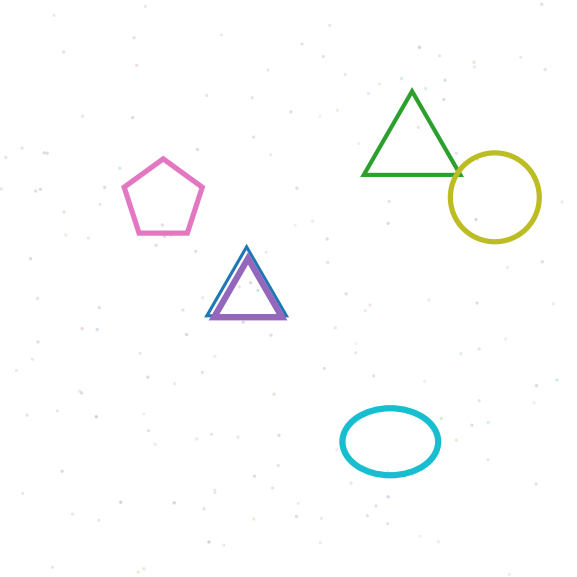[{"shape": "triangle", "thickness": 1.5, "radius": 0.4, "center": [0.427, 0.492]}, {"shape": "triangle", "thickness": 2, "radius": 0.48, "center": [0.714, 0.745]}, {"shape": "triangle", "thickness": 3, "radius": 0.34, "center": [0.429, 0.484]}, {"shape": "pentagon", "thickness": 2.5, "radius": 0.36, "center": [0.283, 0.653]}, {"shape": "circle", "thickness": 2.5, "radius": 0.38, "center": [0.857, 0.657]}, {"shape": "oval", "thickness": 3, "radius": 0.41, "center": [0.676, 0.234]}]